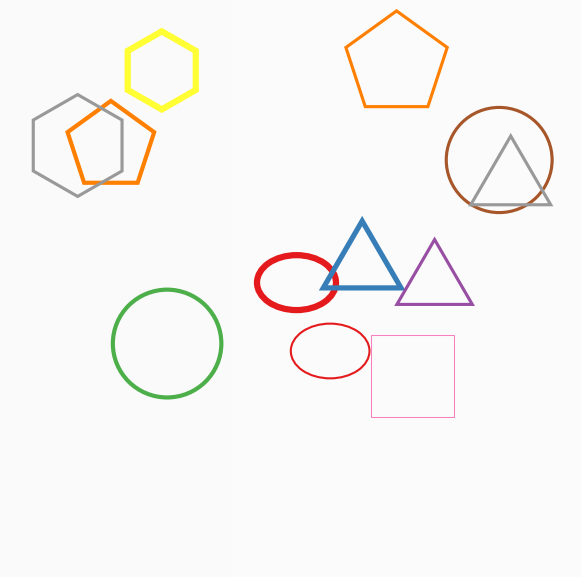[{"shape": "oval", "thickness": 3, "radius": 0.34, "center": [0.51, 0.51]}, {"shape": "oval", "thickness": 1, "radius": 0.34, "center": [0.568, 0.391]}, {"shape": "triangle", "thickness": 2.5, "radius": 0.39, "center": [0.623, 0.539]}, {"shape": "circle", "thickness": 2, "radius": 0.47, "center": [0.287, 0.404]}, {"shape": "triangle", "thickness": 1.5, "radius": 0.37, "center": [0.748, 0.509]}, {"shape": "pentagon", "thickness": 2, "radius": 0.39, "center": [0.191, 0.746]}, {"shape": "pentagon", "thickness": 1.5, "radius": 0.46, "center": [0.682, 0.889]}, {"shape": "hexagon", "thickness": 3, "radius": 0.34, "center": [0.278, 0.877]}, {"shape": "circle", "thickness": 1.5, "radius": 0.46, "center": [0.859, 0.722]}, {"shape": "square", "thickness": 0.5, "radius": 0.36, "center": [0.71, 0.348]}, {"shape": "hexagon", "thickness": 1.5, "radius": 0.44, "center": [0.134, 0.747]}, {"shape": "triangle", "thickness": 1.5, "radius": 0.4, "center": [0.879, 0.684]}]